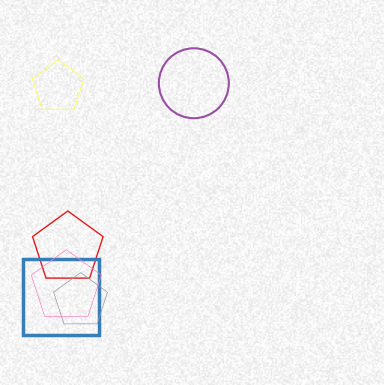[{"shape": "pentagon", "thickness": 1, "radius": 0.48, "center": [0.176, 0.356]}, {"shape": "square", "thickness": 2.5, "radius": 0.49, "center": [0.158, 0.228]}, {"shape": "circle", "thickness": 1.5, "radius": 0.45, "center": [0.503, 0.784]}, {"shape": "pentagon", "thickness": 0.5, "radius": 0.35, "center": [0.151, 0.774]}, {"shape": "pentagon", "thickness": 0.5, "radius": 0.48, "center": [0.172, 0.256]}, {"shape": "pentagon", "thickness": 0.5, "radius": 0.37, "center": [0.209, 0.218]}]